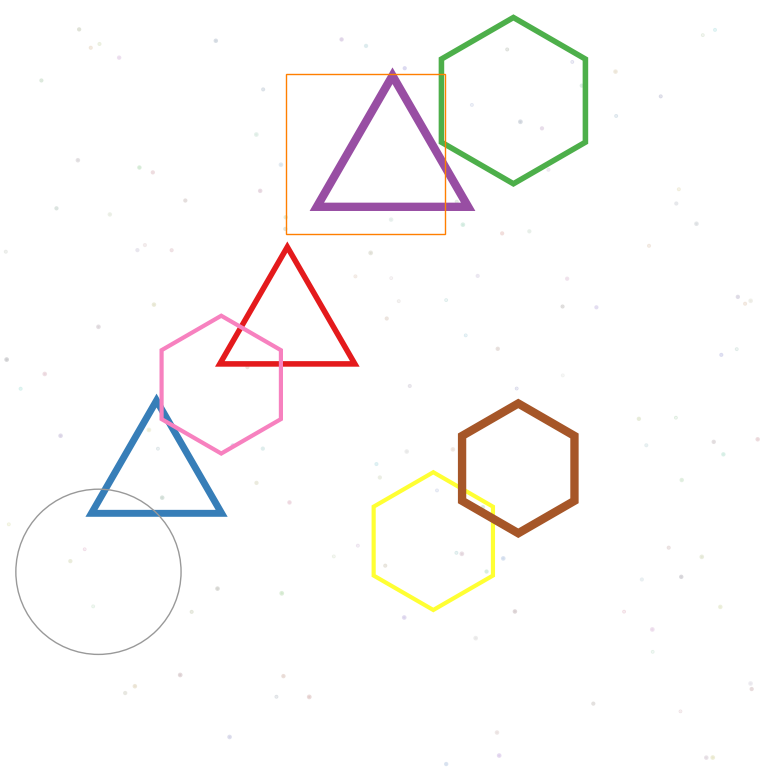[{"shape": "triangle", "thickness": 2, "radius": 0.51, "center": [0.373, 0.578]}, {"shape": "triangle", "thickness": 2.5, "radius": 0.49, "center": [0.203, 0.382]}, {"shape": "hexagon", "thickness": 2, "radius": 0.54, "center": [0.667, 0.869]}, {"shape": "triangle", "thickness": 3, "radius": 0.57, "center": [0.51, 0.788]}, {"shape": "square", "thickness": 0.5, "radius": 0.52, "center": [0.475, 0.8]}, {"shape": "hexagon", "thickness": 1.5, "radius": 0.45, "center": [0.563, 0.297]}, {"shape": "hexagon", "thickness": 3, "radius": 0.42, "center": [0.673, 0.392]}, {"shape": "hexagon", "thickness": 1.5, "radius": 0.45, "center": [0.287, 0.5]}, {"shape": "circle", "thickness": 0.5, "radius": 0.54, "center": [0.128, 0.257]}]